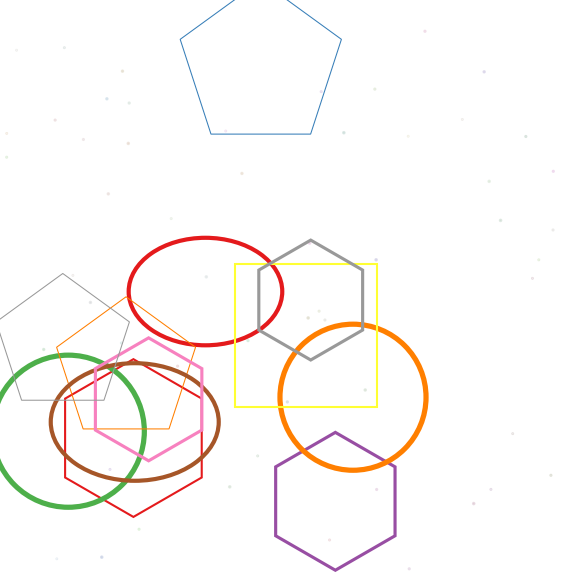[{"shape": "oval", "thickness": 2, "radius": 0.66, "center": [0.356, 0.494]}, {"shape": "hexagon", "thickness": 1, "radius": 0.68, "center": [0.231, 0.241]}, {"shape": "pentagon", "thickness": 0.5, "radius": 0.73, "center": [0.452, 0.886]}, {"shape": "circle", "thickness": 2.5, "radius": 0.66, "center": [0.118, 0.252]}, {"shape": "hexagon", "thickness": 1.5, "radius": 0.6, "center": [0.581, 0.131]}, {"shape": "pentagon", "thickness": 0.5, "radius": 0.63, "center": [0.218, 0.359]}, {"shape": "circle", "thickness": 2.5, "radius": 0.63, "center": [0.611, 0.311]}, {"shape": "square", "thickness": 1, "radius": 0.62, "center": [0.53, 0.418]}, {"shape": "oval", "thickness": 2, "radius": 0.73, "center": [0.233, 0.268]}, {"shape": "hexagon", "thickness": 1.5, "radius": 0.53, "center": [0.257, 0.308]}, {"shape": "hexagon", "thickness": 1.5, "radius": 0.52, "center": [0.538, 0.48]}, {"shape": "pentagon", "thickness": 0.5, "radius": 0.61, "center": [0.109, 0.404]}]